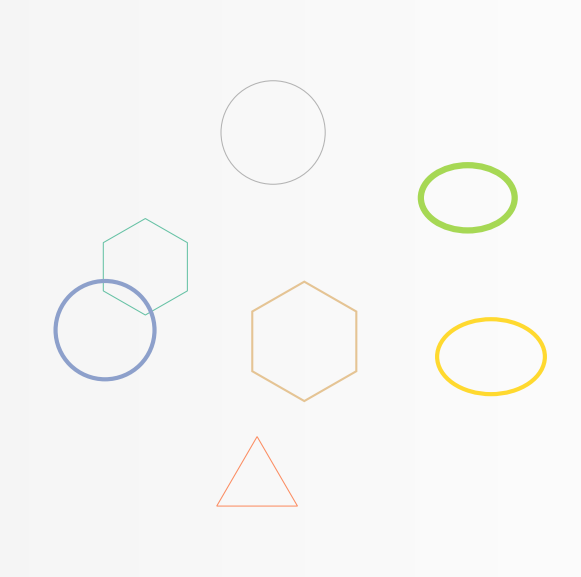[{"shape": "hexagon", "thickness": 0.5, "radius": 0.42, "center": [0.25, 0.537]}, {"shape": "triangle", "thickness": 0.5, "radius": 0.4, "center": [0.442, 0.163]}, {"shape": "circle", "thickness": 2, "radius": 0.43, "center": [0.181, 0.427]}, {"shape": "oval", "thickness": 3, "radius": 0.4, "center": [0.805, 0.657]}, {"shape": "oval", "thickness": 2, "radius": 0.46, "center": [0.845, 0.382]}, {"shape": "hexagon", "thickness": 1, "radius": 0.52, "center": [0.524, 0.408]}, {"shape": "circle", "thickness": 0.5, "radius": 0.45, "center": [0.47, 0.77]}]